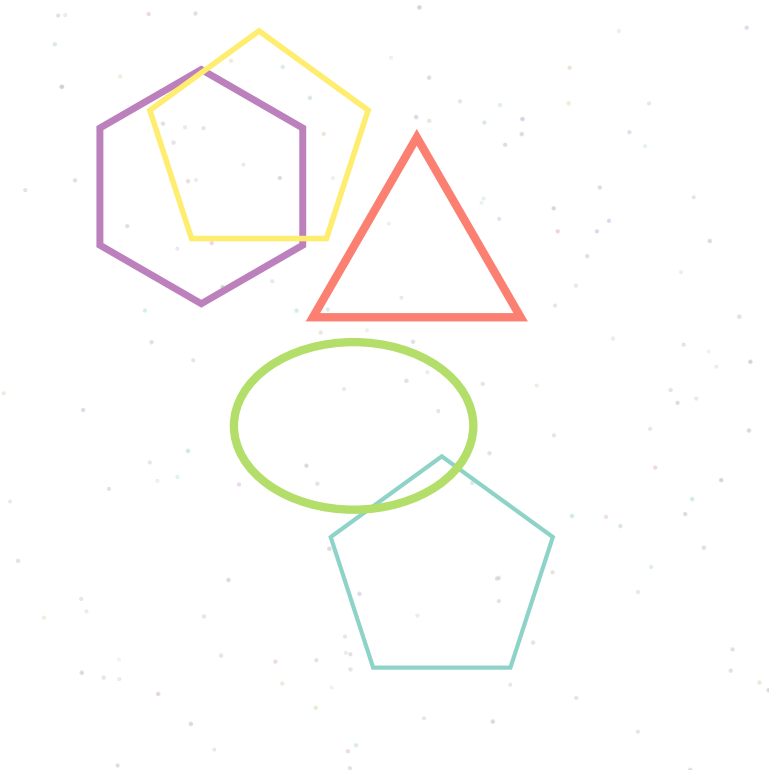[{"shape": "pentagon", "thickness": 1.5, "radius": 0.76, "center": [0.574, 0.256]}, {"shape": "triangle", "thickness": 3, "radius": 0.78, "center": [0.541, 0.666]}, {"shape": "oval", "thickness": 3, "radius": 0.78, "center": [0.459, 0.447]}, {"shape": "hexagon", "thickness": 2.5, "radius": 0.76, "center": [0.261, 0.758]}, {"shape": "pentagon", "thickness": 2, "radius": 0.75, "center": [0.336, 0.811]}]